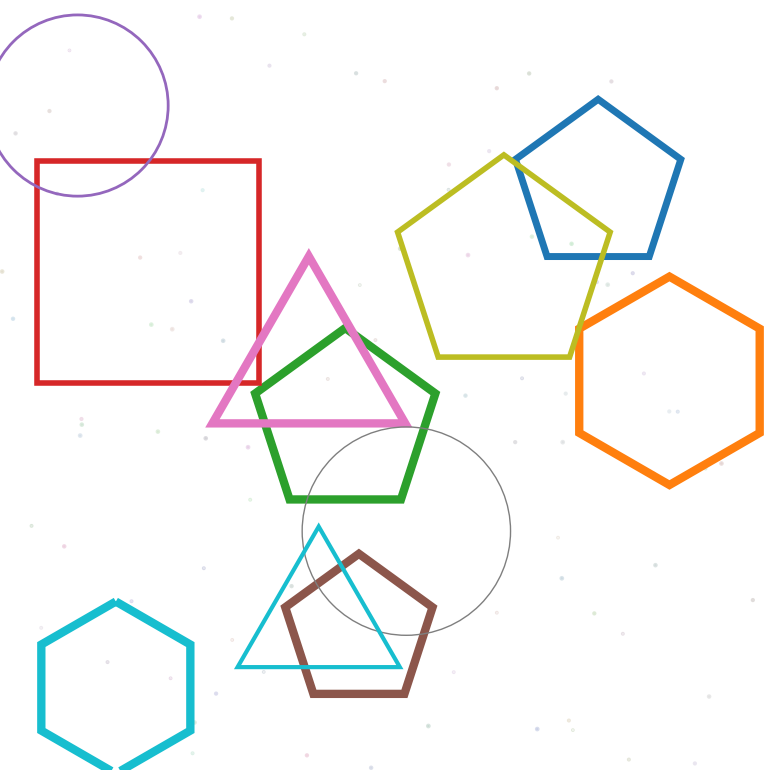[{"shape": "pentagon", "thickness": 2.5, "radius": 0.56, "center": [0.777, 0.758]}, {"shape": "hexagon", "thickness": 3, "radius": 0.68, "center": [0.869, 0.505]}, {"shape": "pentagon", "thickness": 3, "radius": 0.62, "center": [0.448, 0.451]}, {"shape": "square", "thickness": 2, "radius": 0.72, "center": [0.192, 0.647]}, {"shape": "circle", "thickness": 1, "radius": 0.59, "center": [0.101, 0.863]}, {"shape": "pentagon", "thickness": 3, "radius": 0.5, "center": [0.466, 0.18]}, {"shape": "triangle", "thickness": 3, "radius": 0.72, "center": [0.401, 0.522]}, {"shape": "circle", "thickness": 0.5, "radius": 0.68, "center": [0.528, 0.31]}, {"shape": "pentagon", "thickness": 2, "radius": 0.73, "center": [0.654, 0.654]}, {"shape": "triangle", "thickness": 1.5, "radius": 0.61, "center": [0.414, 0.194]}, {"shape": "hexagon", "thickness": 3, "radius": 0.56, "center": [0.15, 0.107]}]